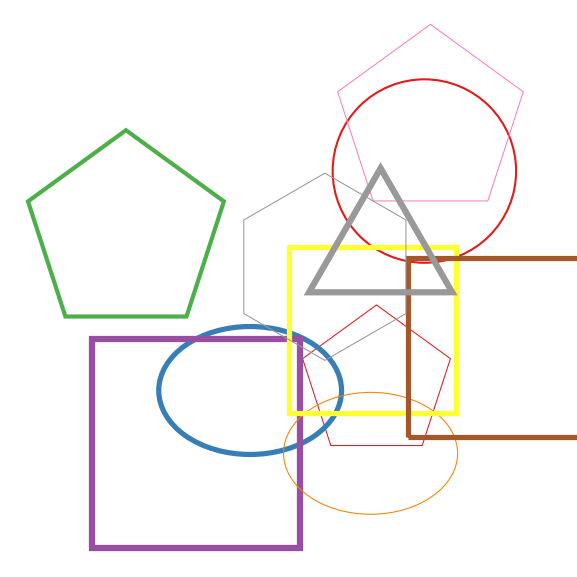[{"shape": "circle", "thickness": 1, "radius": 0.79, "center": [0.735, 0.703]}, {"shape": "pentagon", "thickness": 0.5, "radius": 0.67, "center": [0.652, 0.337]}, {"shape": "oval", "thickness": 2.5, "radius": 0.79, "center": [0.433, 0.323]}, {"shape": "pentagon", "thickness": 2, "radius": 0.89, "center": [0.218, 0.595]}, {"shape": "square", "thickness": 3, "radius": 0.9, "center": [0.339, 0.231]}, {"shape": "oval", "thickness": 0.5, "radius": 0.75, "center": [0.642, 0.214]}, {"shape": "square", "thickness": 2.5, "radius": 0.72, "center": [0.645, 0.428]}, {"shape": "square", "thickness": 2.5, "radius": 0.78, "center": [0.862, 0.398]}, {"shape": "pentagon", "thickness": 0.5, "radius": 0.84, "center": [0.745, 0.788]}, {"shape": "hexagon", "thickness": 0.5, "radius": 0.81, "center": [0.563, 0.537]}, {"shape": "triangle", "thickness": 3, "radius": 0.72, "center": [0.659, 0.565]}]